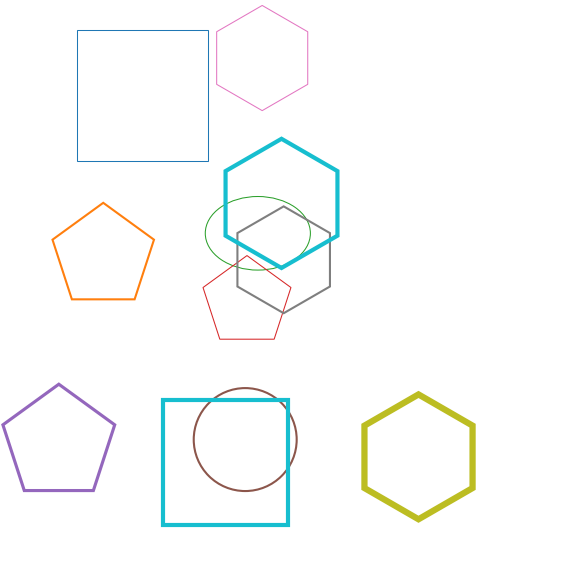[{"shape": "square", "thickness": 0.5, "radius": 0.57, "center": [0.246, 0.834]}, {"shape": "pentagon", "thickness": 1, "radius": 0.46, "center": [0.179, 0.556]}, {"shape": "oval", "thickness": 0.5, "radius": 0.46, "center": [0.446, 0.595]}, {"shape": "pentagon", "thickness": 0.5, "radius": 0.4, "center": [0.428, 0.477]}, {"shape": "pentagon", "thickness": 1.5, "radius": 0.51, "center": [0.102, 0.232]}, {"shape": "circle", "thickness": 1, "radius": 0.45, "center": [0.425, 0.238]}, {"shape": "hexagon", "thickness": 0.5, "radius": 0.46, "center": [0.454, 0.899]}, {"shape": "hexagon", "thickness": 1, "radius": 0.46, "center": [0.491, 0.549]}, {"shape": "hexagon", "thickness": 3, "radius": 0.54, "center": [0.725, 0.208]}, {"shape": "square", "thickness": 2, "radius": 0.54, "center": [0.391, 0.199]}, {"shape": "hexagon", "thickness": 2, "radius": 0.56, "center": [0.487, 0.647]}]